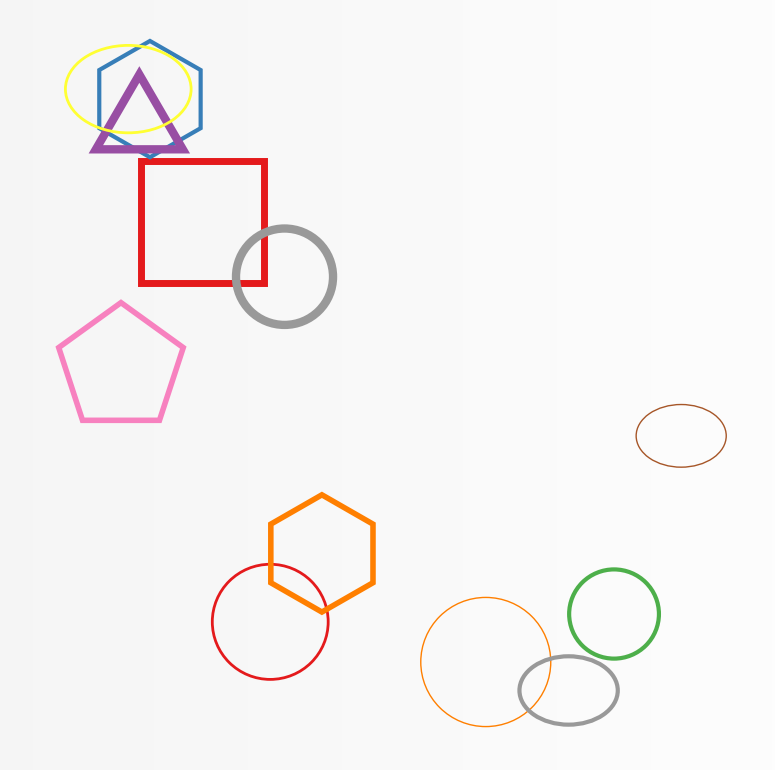[{"shape": "circle", "thickness": 1, "radius": 0.37, "center": [0.349, 0.192]}, {"shape": "square", "thickness": 2.5, "radius": 0.4, "center": [0.261, 0.711]}, {"shape": "hexagon", "thickness": 1.5, "radius": 0.38, "center": [0.193, 0.871]}, {"shape": "circle", "thickness": 1.5, "radius": 0.29, "center": [0.792, 0.203]}, {"shape": "triangle", "thickness": 3, "radius": 0.32, "center": [0.18, 0.838]}, {"shape": "circle", "thickness": 0.5, "radius": 0.42, "center": [0.627, 0.14]}, {"shape": "hexagon", "thickness": 2, "radius": 0.38, "center": [0.415, 0.281]}, {"shape": "oval", "thickness": 1, "radius": 0.41, "center": [0.166, 0.884]}, {"shape": "oval", "thickness": 0.5, "radius": 0.29, "center": [0.879, 0.434]}, {"shape": "pentagon", "thickness": 2, "radius": 0.42, "center": [0.156, 0.522]}, {"shape": "circle", "thickness": 3, "radius": 0.31, "center": [0.367, 0.641]}, {"shape": "oval", "thickness": 1.5, "radius": 0.32, "center": [0.734, 0.103]}]